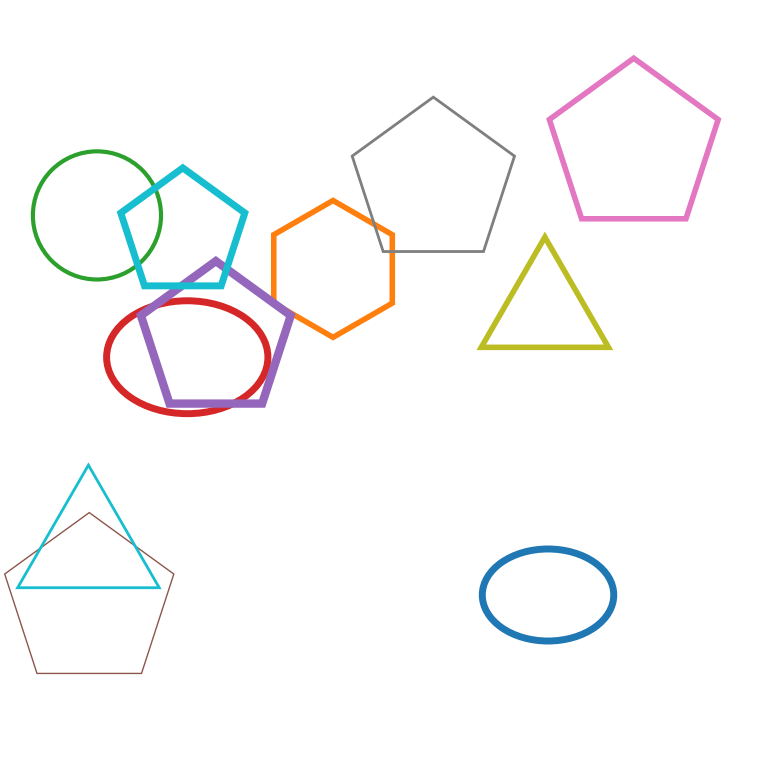[{"shape": "oval", "thickness": 2.5, "radius": 0.43, "center": [0.712, 0.227]}, {"shape": "hexagon", "thickness": 2, "radius": 0.44, "center": [0.433, 0.651]}, {"shape": "circle", "thickness": 1.5, "radius": 0.42, "center": [0.126, 0.72]}, {"shape": "oval", "thickness": 2.5, "radius": 0.52, "center": [0.243, 0.536]}, {"shape": "pentagon", "thickness": 3, "radius": 0.51, "center": [0.28, 0.559]}, {"shape": "pentagon", "thickness": 0.5, "radius": 0.58, "center": [0.116, 0.219]}, {"shape": "pentagon", "thickness": 2, "radius": 0.58, "center": [0.823, 0.809]}, {"shape": "pentagon", "thickness": 1, "radius": 0.55, "center": [0.563, 0.763]}, {"shape": "triangle", "thickness": 2, "radius": 0.48, "center": [0.708, 0.597]}, {"shape": "triangle", "thickness": 1, "radius": 0.53, "center": [0.115, 0.29]}, {"shape": "pentagon", "thickness": 2.5, "radius": 0.42, "center": [0.237, 0.697]}]